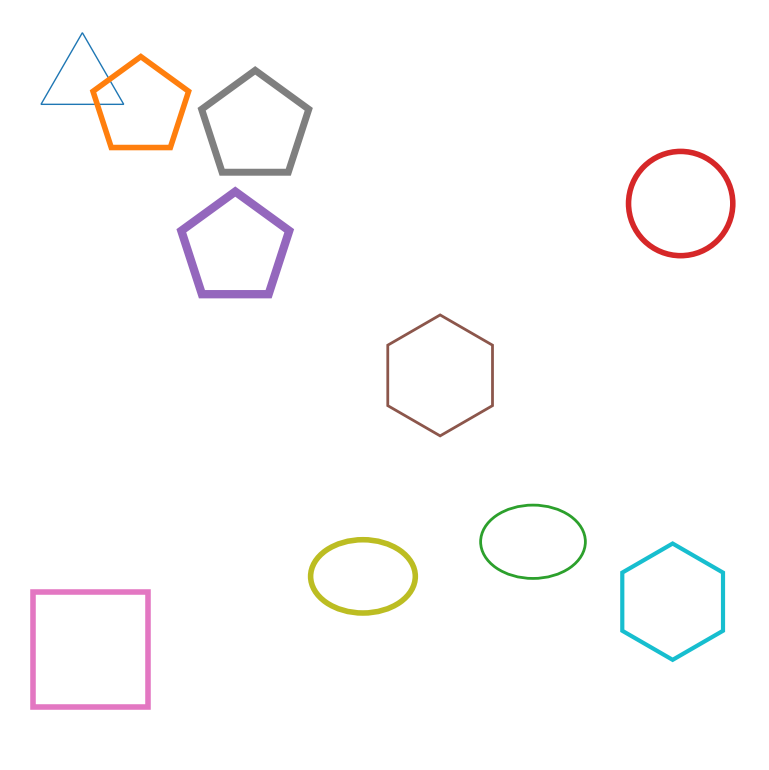[{"shape": "triangle", "thickness": 0.5, "radius": 0.31, "center": [0.107, 0.896]}, {"shape": "pentagon", "thickness": 2, "radius": 0.33, "center": [0.183, 0.861]}, {"shape": "oval", "thickness": 1, "radius": 0.34, "center": [0.692, 0.296]}, {"shape": "circle", "thickness": 2, "radius": 0.34, "center": [0.884, 0.736]}, {"shape": "pentagon", "thickness": 3, "radius": 0.37, "center": [0.306, 0.678]}, {"shape": "hexagon", "thickness": 1, "radius": 0.39, "center": [0.572, 0.512]}, {"shape": "square", "thickness": 2, "radius": 0.37, "center": [0.118, 0.156]}, {"shape": "pentagon", "thickness": 2.5, "radius": 0.37, "center": [0.331, 0.835]}, {"shape": "oval", "thickness": 2, "radius": 0.34, "center": [0.471, 0.251]}, {"shape": "hexagon", "thickness": 1.5, "radius": 0.38, "center": [0.874, 0.219]}]